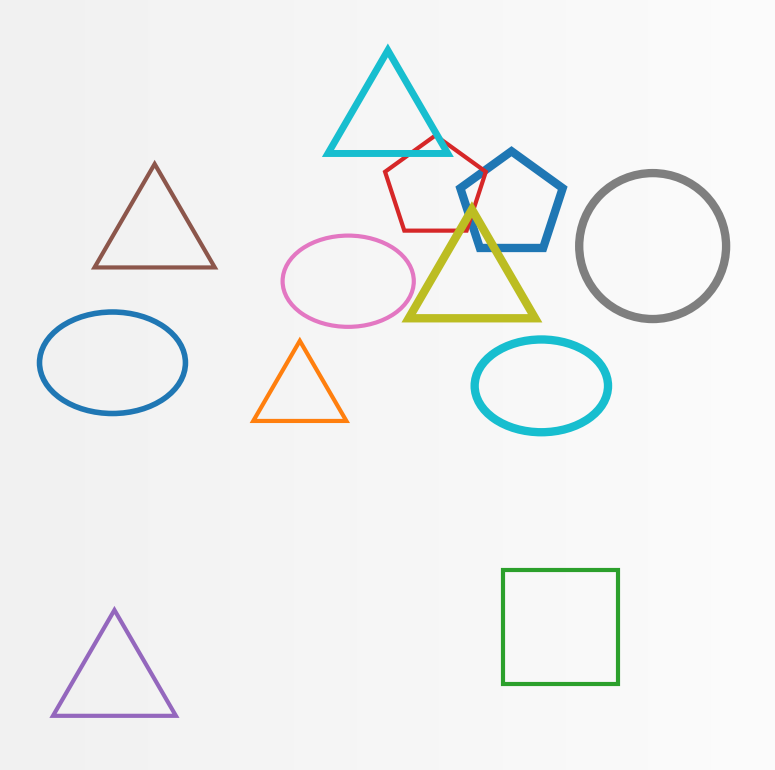[{"shape": "oval", "thickness": 2, "radius": 0.47, "center": [0.145, 0.529]}, {"shape": "pentagon", "thickness": 3, "radius": 0.35, "center": [0.66, 0.734]}, {"shape": "triangle", "thickness": 1.5, "radius": 0.35, "center": [0.387, 0.488]}, {"shape": "square", "thickness": 1.5, "radius": 0.37, "center": [0.724, 0.185]}, {"shape": "pentagon", "thickness": 1.5, "radius": 0.34, "center": [0.562, 0.756]}, {"shape": "triangle", "thickness": 1.5, "radius": 0.46, "center": [0.148, 0.116]}, {"shape": "triangle", "thickness": 1.5, "radius": 0.45, "center": [0.2, 0.697]}, {"shape": "oval", "thickness": 1.5, "radius": 0.42, "center": [0.449, 0.635]}, {"shape": "circle", "thickness": 3, "radius": 0.47, "center": [0.842, 0.68]}, {"shape": "triangle", "thickness": 3, "radius": 0.47, "center": [0.609, 0.634]}, {"shape": "oval", "thickness": 3, "radius": 0.43, "center": [0.699, 0.499]}, {"shape": "triangle", "thickness": 2.5, "radius": 0.45, "center": [0.5, 0.845]}]